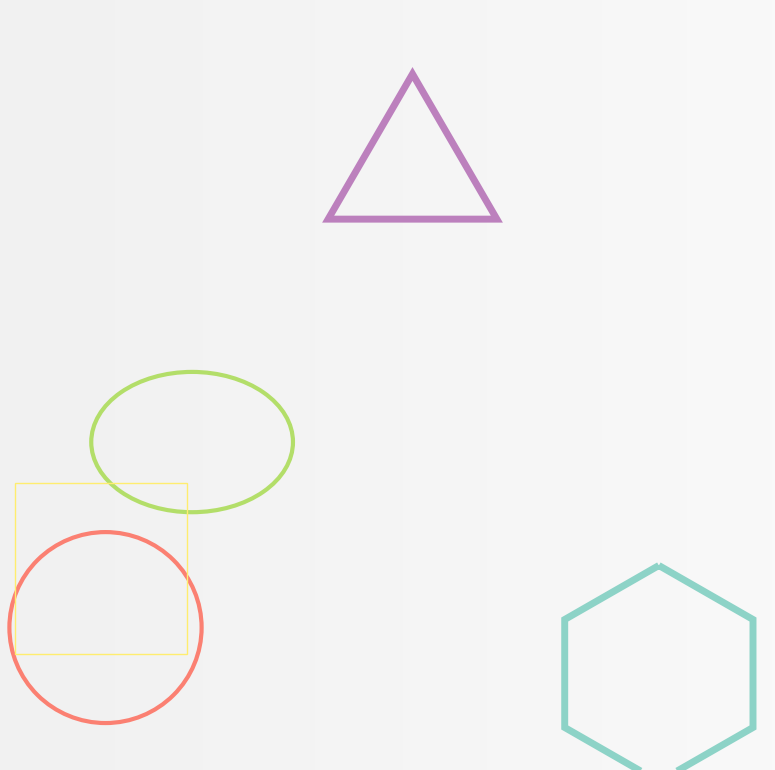[{"shape": "hexagon", "thickness": 2.5, "radius": 0.7, "center": [0.85, 0.125]}, {"shape": "circle", "thickness": 1.5, "radius": 0.62, "center": [0.136, 0.185]}, {"shape": "oval", "thickness": 1.5, "radius": 0.65, "center": [0.248, 0.426]}, {"shape": "triangle", "thickness": 2.5, "radius": 0.63, "center": [0.532, 0.778]}, {"shape": "square", "thickness": 0.5, "radius": 0.56, "center": [0.13, 0.262]}]